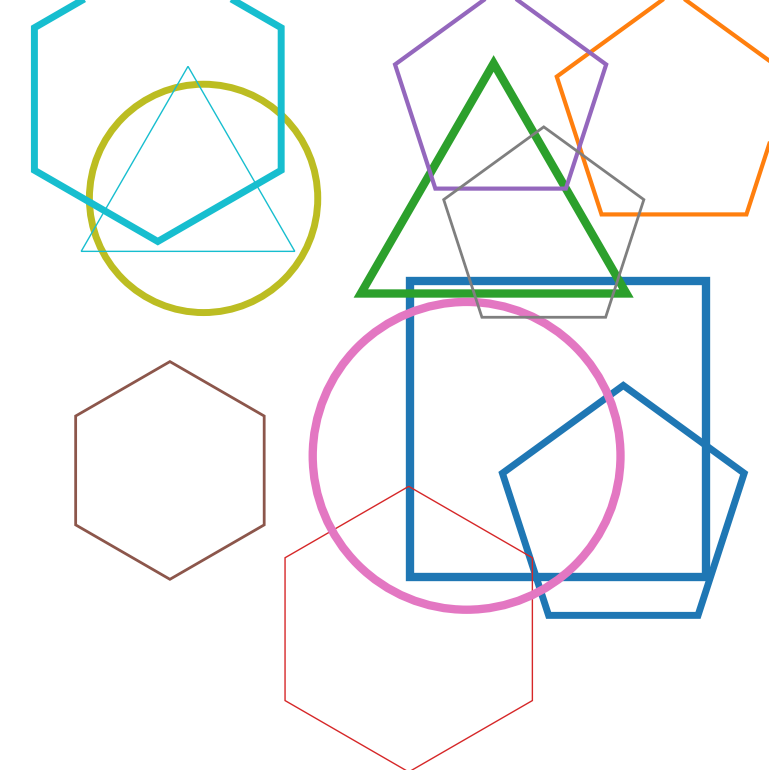[{"shape": "square", "thickness": 3, "radius": 0.96, "center": [0.725, 0.443]}, {"shape": "pentagon", "thickness": 2.5, "radius": 0.83, "center": [0.81, 0.334]}, {"shape": "pentagon", "thickness": 1.5, "radius": 0.8, "center": [0.875, 0.851]}, {"shape": "triangle", "thickness": 3, "radius": 1.0, "center": [0.641, 0.718]}, {"shape": "hexagon", "thickness": 0.5, "radius": 0.93, "center": [0.531, 0.183]}, {"shape": "pentagon", "thickness": 1.5, "radius": 0.72, "center": [0.65, 0.872]}, {"shape": "hexagon", "thickness": 1, "radius": 0.71, "center": [0.221, 0.389]}, {"shape": "circle", "thickness": 3, "radius": 1.0, "center": [0.606, 0.408]}, {"shape": "pentagon", "thickness": 1, "radius": 0.68, "center": [0.706, 0.699]}, {"shape": "circle", "thickness": 2.5, "radius": 0.74, "center": [0.264, 0.742]}, {"shape": "hexagon", "thickness": 2.5, "radius": 0.93, "center": [0.205, 0.871]}, {"shape": "triangle", "thickness": 0.5, "radius": 0.8, "center": [0.244, 0.754]}]